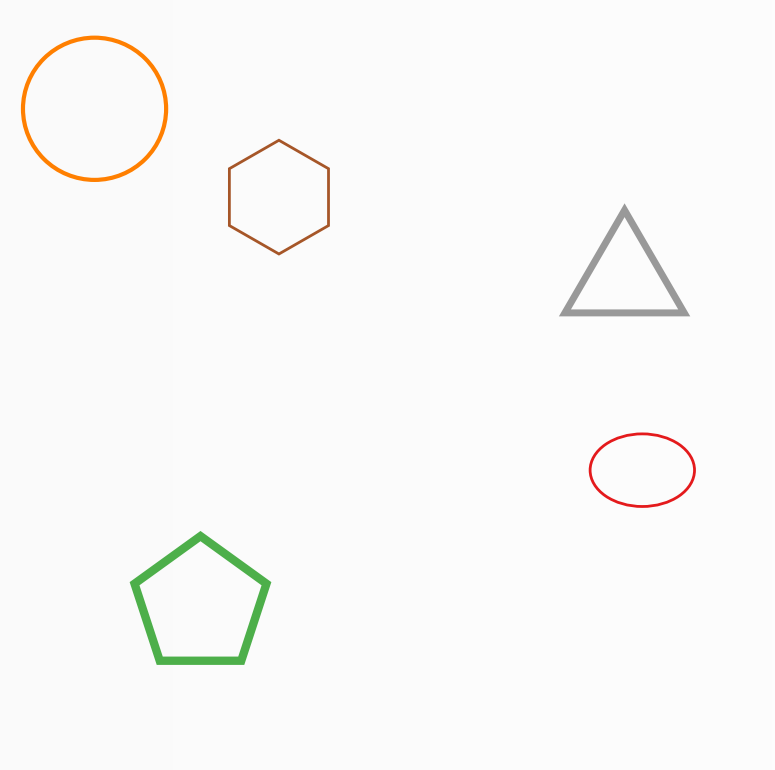[{"shape": "oval", "thickness": 1, "radius": 0.34, "center": [0.829, 0.389]}, {"shape": "pentagon", "thickness": 3, "radius": 0.45, "center": [0.259, 0.214]}, {"shape": "circle", "thickness": 1.5, "radius": 0.46, "center": [0.122, 0.859]}, {"shape": "hexagon", "thickness": 1, "radius": 0.37, "center": [0.36, 0.744]}, {"shape": "triangle", "thickness": 2.5, "radius": 0.44, "center": [0.806, 0.638]}]